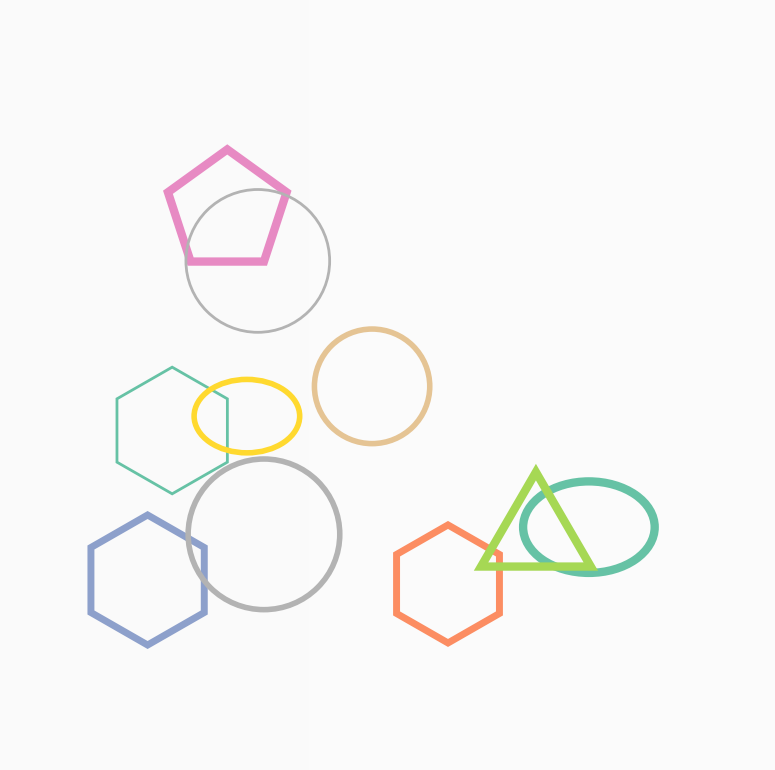[{"shape": "hexagon", "thickness": 1, "radius": 0.41, "center": [0.222, 0.441]}, {"shape": "oval", "thickness": 3, "radius": 0.42, "center": [0.76, 0.315]}, {"shape": "hexagon", "thickness": 2.5, "radius": 0.38, "center": [0.578, 0.242]}, {"shape": "hexagon", "thickness": 2.5, "radius": 0.42, "center": [0.19, 0.247]}, {"shape": "pentagon", "thickness": 3, "radius": 0.4, "center": [0.293, 0.725]}, {"shape": "triangle", "thickness": 3, "radius": 0.41, "center": [0.692, 0.305]}, {"shape": "oval", "thickness": 2, "radius": 0.34, "center": [0.319, 0.46]}, {"shape": "circle", "thickness": 2, "radius": 0.37, "center": [0.48, 0.498]}, {"shape": "circle", "thickness": 2, "radius": 0.49, "center": [0.341, 0.306]}, {"shape": "circle", "thickness": 1, "radius": 0.46, "center": [0.333, 0.661]}]